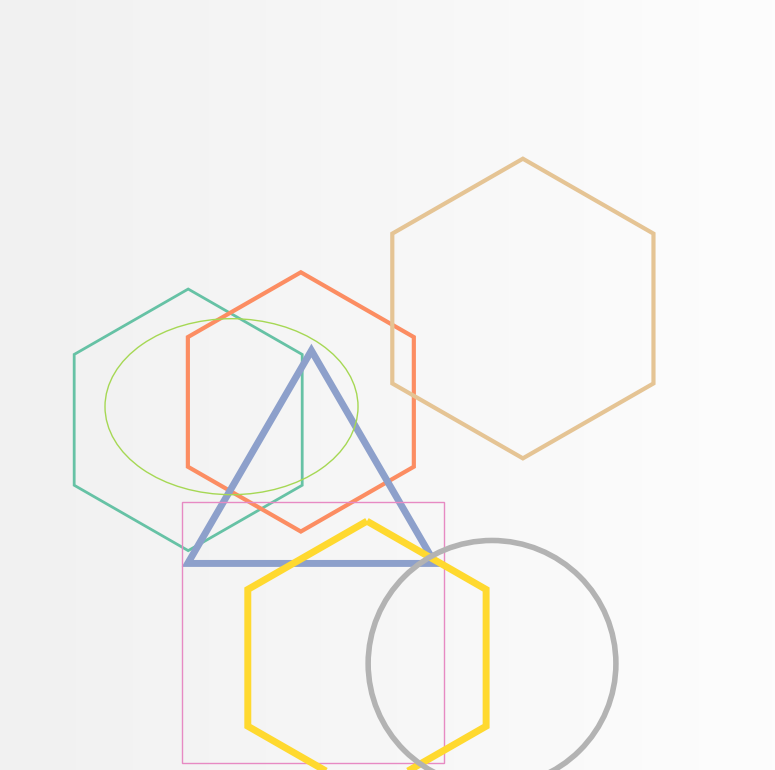[{"shape": "hexagon", "thickness": 1, "radius": 0.85, "center": [0.243, 0.455]}, {"shape": "hexagon", "thickness": 1.5, "radius": 0.84, "center": [0.388, 0.478]}, {"shape": "triangle", "thickness": 2.5, "radius": 0.92, "center": [0.402, 0.36]}, {"shape": "square", "thickness": 0.5, "radius": 0.85, "center": [0.404, 0.179]}, {"shape": "oval", "thickness": 0.5, "radius": 0.82, "center": [0.299, 0.472]}, {"shape": "hexagon", "thickness": 2.5, "radius": 0.89, "center": [0.473, 0.146]}, {"shape": "hexagon", "thickness": 1.5, "radius": 0.97, "center": [0.675, 0.599]}, {"shape": "circle", "thickness": 2, "radius": 0.8, "center": [0.635, 0.138]}]